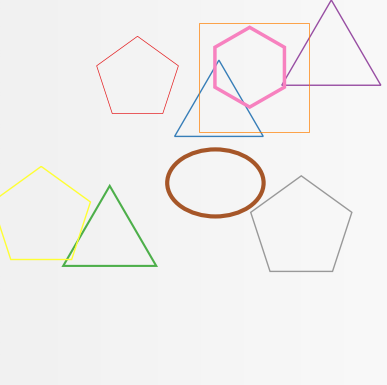[{"shape": "pentagon", "thickness": 0.5, "radius": 0.55, "center": [0.355, 0.795]}, {"shape": "triangle", "thickness": 1, "radius": 0.66, "center": [0.565, 0.712]}, {"shape": "triangle", "thickness": 1.5, "radius": 0.69, "center": [0.283, 0.379]}, {"shape": "triangle", "thickness": 1, "radius": 0.74, "center": [0.855, 0.852]}, {"shape": "square", "thickness": 0.5, "radius": 0.71, "center": [0.656, 0.798]}, {"shape": "pentagon", "thickness": 1, "radius": 0.67, "center": [0.106, 0.434]}, {"shape": "oval", "thickness": 3, "radius": 0.62, "center": [0.556, 0.525]}, {"shape": "hexagon", "thickness": 2.5, "radius": 0.52, "center": [0.644, 0.825]}, {"shape": "pentagon", "thickness": 1, "radius": 0.69, "center": [0.777, 0.406]}]